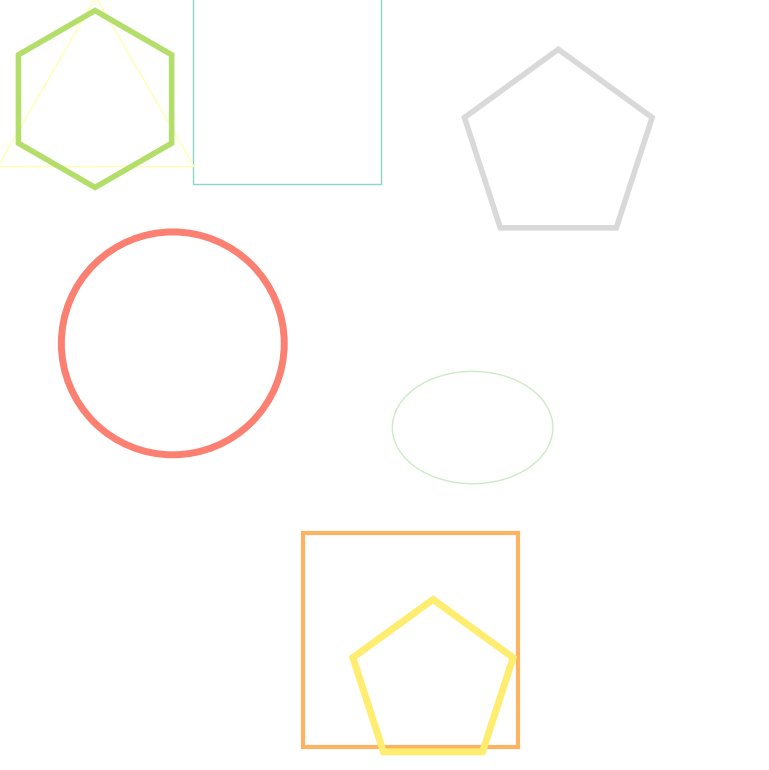[{"shape": "square", "thickness": 0.5, "radius": 0.61, "center": [0.373, 0.884]}, {"shape": "triangle", "thickness": 0.5, "radius": 0.73, "center": [0.125, 0.857]}, {"shape": "circle", "thickness": 2.5, "radius": 0.72, "center": [0.224, 0.554]}, {"shape": "square", "thickness": 1.5, "radius": 0.7, "center": [0.533, 0.169]}, {"shape": "hexagon", "thickness": 2, "radius": 0.57, "center": [0.123, 0.871]}, {"shape": "pentagon", "thickness": 2, "radius": 0.64, "center": [0.725, 0.808]}, {"shape": "oval", "thickness": 0.5, "radius": 0.52, "center": [0.614, 0.445]}, {"shape": "pentagon", "thickness": 2.5, "radius": 0.55, "center": [0.562, 0.112]}]